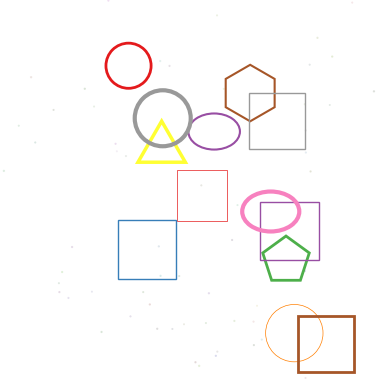[{"shape": "circle", "thickness": 2, "radius": 0.29, "center": [0.334, 0.829]}, {"shape": "square", "thickness": 0.5, "radius": 0.33, "center": [0.524, 0.492]}, {"shape": "square", "thickness": 1, "radius": 0.38, "center": [0.382, 0.352]}, {"shape": "pentagon", "thickness": 2, "radius": 0.32, "center": [0.743, 0.323]}, {"shape": "oval", "thickness": 1.5, "radius": 0.33, "center": [0.556, 0.658]}, {"shape": "square", "thickness": 1, "radius": 0.38, "center": [0.752, 0.4]}, {"shape": "circle", "thickness": 0.5, "radius": 0.37, "center": [0.764, 0.135]}, {"shape": "triangle", "thickness": 2.5, "radius": 0.36, "center": [0.42, 0.614]}, {"shape": "square", "thickness": 2, "radius": 0.36, "center": [0.847, 0.107]}, {"shape": "hexagon", "thickness": 1.5, "radius": 0.37, "center": [0.65, 0.758]}, {"shape": "oval", "thickness": 3, "radius": 0.37, "center": [0.703, 0.451]}, {"shape": "square", "thickness": 1, "radius": 0.36, "center": [0.719, 0.685]}, {"shape": "circle", "thickness": 3, "radius": 0.36, "center": [0.423, 0.693]}]